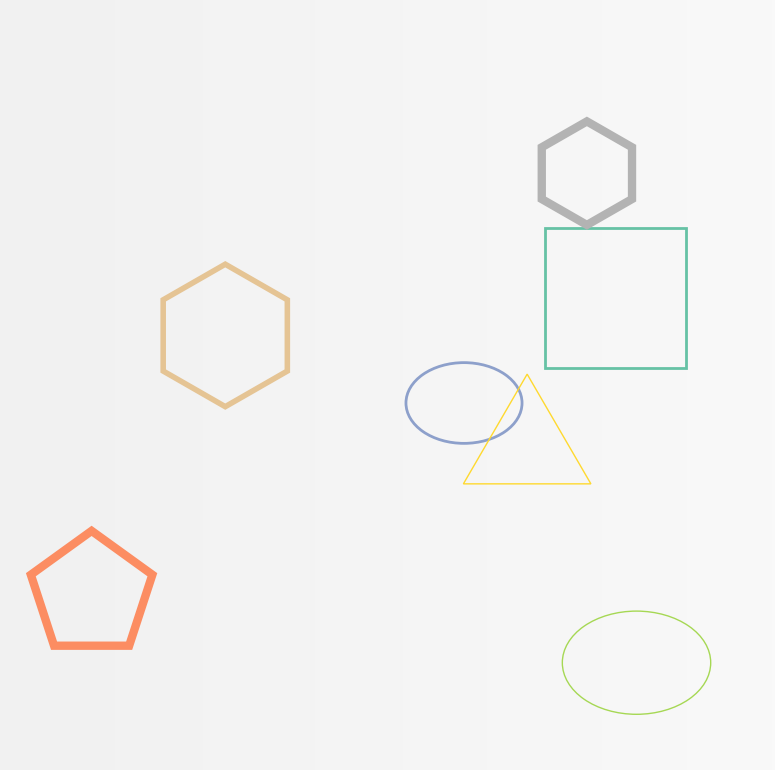[{"shape": "square", "thickness": 1, "radius": 0.46, "center": [0.794, 0.613]}, {"shape": "pentagon", "thickness": 3, "radius": 0.41, "center": [0.118, 0.228]}, {"shape": "oval", "thickness": 1, "radius": 0.37, "center": [0.599, 0.477]}, {"shape": "oval", "thickness": 0.5, "radius": 0.48, "center": [0.821, 0.139]}, {"shape": "triangle", "thickness": 0.5, "radius": 0.47, "center": [0.68, 0.419]}, {"shape": "hexagon", "thickness": 2, "radius": 0.46, "center": [0.291, 0.564]}, {"shape": "hexagon", "thickness": 3, "radius": 0.34, "center": [0.757, 0.775]}]